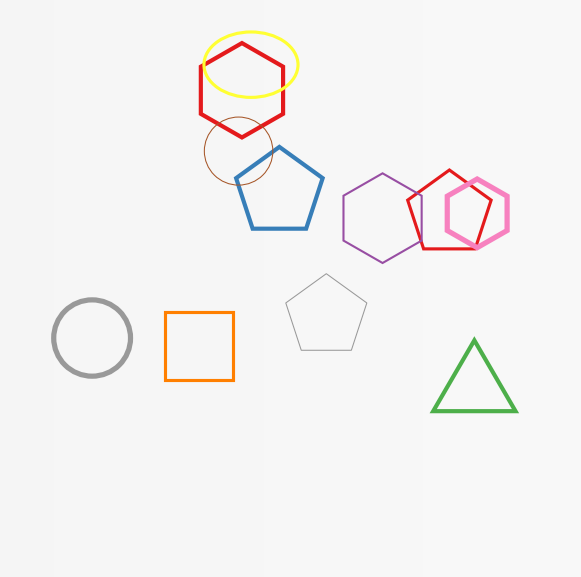[{"shape": "pentagon", "thickness": 1.5, "radius": 0.38, "center": [0.773, 0.629]}, {"shape": "hexagon", "thickness": 2, "radius": 0.41, "center": [0.416, 0.843]}, {"shape": "pentagon", "thickness": 2, "radius": 0.39, "center": [0.481, 0.666]}, {"shape": "triangle", "thickness": 2, "radius": 0.41, "center": [0.816, 0.328]}, {"shape": "hexagon", "thickness": 1, "radius": 0.39, "center": [0.658, 0.621]}, {"shape": "square", "thickness": 1.5, "radius": 0.29, "center": [0.342, 0.4]}, {"shape": "oval", "thickness": 1.5, "radius": 0.4, "center": [0.432, 0.887]}, {"shape": "circle", "thickness": 0.5, "radius": 0.29, "center": [0.41, 0.738]}, {"shape": "hexagon", "thickness": 2.5, "radius": 0.3, "center": [0.821, 0.63]}, {"shape": "pentagon", "thickness": 0.5, "radius": 0.37, "center": [0.561, 0.452]}, {"shape": "circle", "thickness": 2.5, "radius": 0.33, "center": [0.158, 0.414]}]